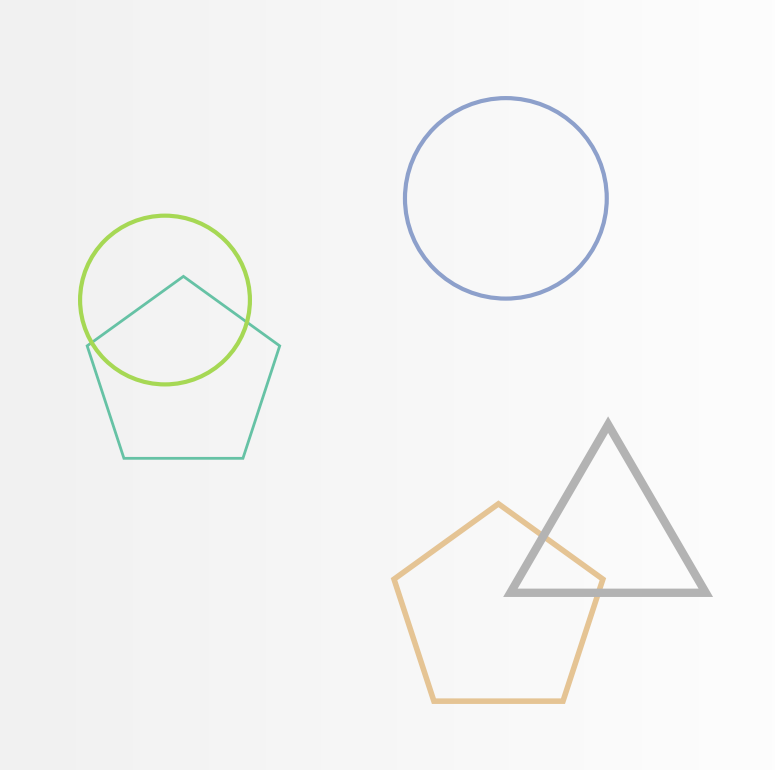[{"shape": "pentagon", "thickness": 1, "radius": 0.65, "center": [0.237, 0.51]}, {"shape": "circle", "thickness": 1.5, "radius": 0.65, "center": [0.653, 0.742]}, {"shape": "circle", "thickness": 1.5, "radius": 0.55, "center": [0.213, 0.61]}, {"shape": "pentagon", "thickness": 2, "radius": 0.71, "center": [0.643, 0.204]}, {"shape": "triangle", "thickness": 3, "radius": 0.73, "center": [0.785, 0.303]}]